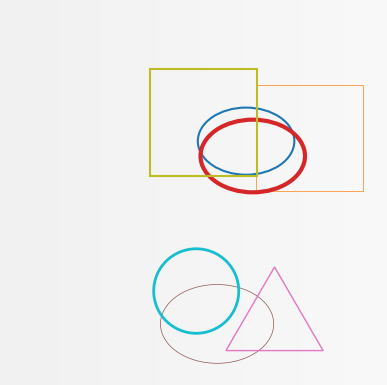[{"shape": "oval", "thickness": 1.5, "radius": 0.62, "center": [0.635, 0.633]}, {"shape": "square", "thickness": 0.5, "radius": 0.69, "center": [0.8, 0.641]}, {"shape": "oval", "thickness": 3, "radius": 0.67, "center": [0.652, 0.595]}, {"shape": "oval", "thickness": 0.5, "radius": 0.73, "center": [0.56, 0.159]}, {"shape": "triangle", "thickness": 1, "radius": 0.72, "center": [0.708, 0.162]}, {"shape": "square", "thickness": 1.5, "radius": 0.69, "center": [0.526, 0.682]}, {"shape": "circle", "thickness": 2, "radius": 0.55, "center": [0.506, 0.244]}]